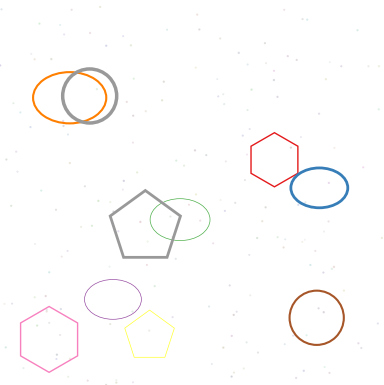[{"shape": "hexagon", "thickness": 1, "radius": 0.35, "center": [0.713, 0.585]}, {"shape": "oval", "thickness": 2, "radius": 0.37, "center": [0.829, 0.512]}, {"shape": "oval", "thickness": 0.5, "radius": 0.39, "center": [0.468, 0.429]}, {"shape": "oval", "thickness": 0.5, "radius": 0.37, "center": [0.293, 0.222]}, {"shape": "oval", "thickness": 1.5, "radius": 0.48, "center": [0.181, 0.746]}, {"shape": "pentagon", "thickness": 0.5, "radius": 0.34, "center": [0.388, 0.127]}, {"shape": "circle", "thickness": 1.5, "radius": 0.35, "center": [0.823, 0.175]}, {"shape": "hexagon", "thickness": 1, "radius": 0.43, "center": [0.128, 0.118]}, {"shape": "pentagon", "thickness": 2, "radius": 0.48, "center": [0.377, 0.409]}, {"shape": "circle", "thickness": 2.5, "radius": 0.35, "center": [0.233, 0.751]}]